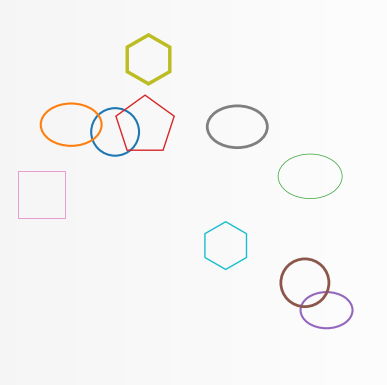[{"shape": "circle", "thickness": 1.5, "radius": 0.31, "center": [0.297, 0.657]}, {"shape": "oval", "thickness": 1.5, "radius": 0.39, "center": [0.184, 0.676]}, {"shape": "oval", "thickness": 0.5, "radius": 0.41, "center": [0.8, 0.542]}, {"shape": "pentagon", "thickness": 1, "radius": 0.4, "center": [0.374, 0.674]}, {"shape": "oval", "thickness": 1.5, "radius": 0.34, "center": [0.843, 0.194]}, {"shape": "circle", "thickness": 2, "radius": 0.31, "center": [0.787, 0.266]}, {"shape": "square", "thickness": 0.5, "radius": 0.31, "center": [0.107, 0.494]}, {"shape": "oval", "thickness": 2, "radius": 0.39, "center": [0.612, 0.671]}, {"shape": "hexagon", "thickness": 2.5, "radius": 0.32, "center": [0.383, 0.846]}, {"shape": "hexagon", "thickness": 1, "radius": 0.31, "center": [0.582, 0.362]}]